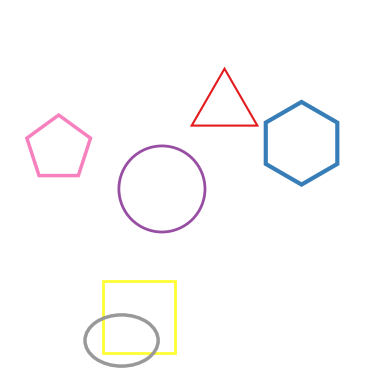[{"shape": "triangle", "thickness": 1.5, "radius": 0.49, "center": [0.583, 0.723]}, {"shape": "hexagon", "thickness": 3, "radius": 0.54, "center": [0.783, 0.628]}, {"shape": "circle", "thickness": 2, "radius": 0.56, "center": [0.421, 0.509]}, {"shape": "square", "thickness": 2, "radius": 0.47, "center": [0.361, 0.177]}, {"shape": "pentagon", "thickness": 2.5, "radius": 0.43, "center": [0.152, 0.614]}, {"shape": "oval", "thickness": 2.5, "radius": 0.48, "center": [0.316, 0.116]}]